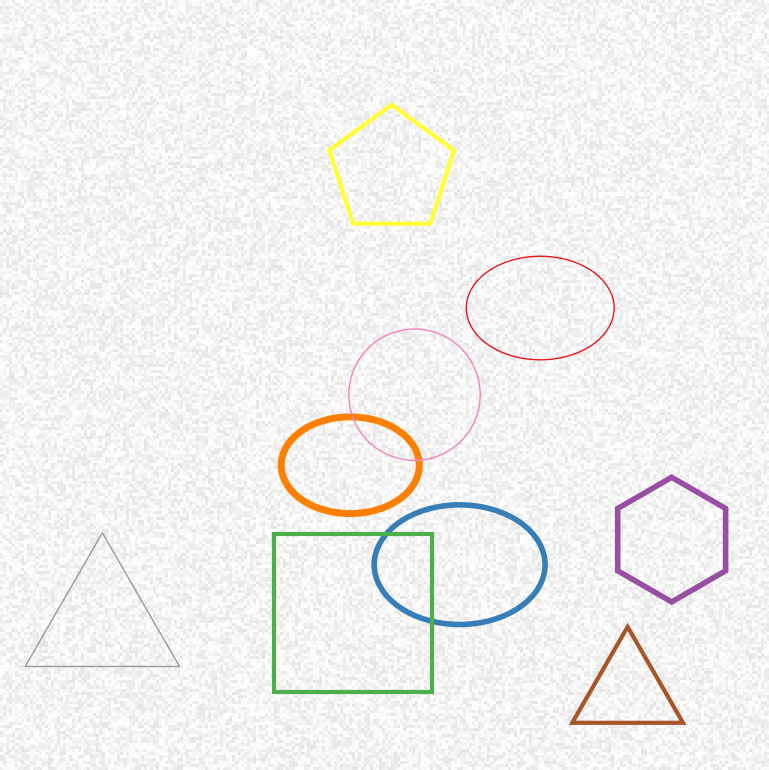[{"shape": "oval", "thickness": 0.5, "radius": 0.48, "center": [0.702, 0.6]}, {"shape": "oval", "thickness": 2, "radius": 0.55, "center": [0.597, 0.267]}, {"shape": "square", "thickness": 1.5, "radius": 0.51, "center": [0.458, 0.204]}, {"shape": "hexagon", "thickness": 2, "radius": 0.4, "center": [0.872, 0.299]}, {"shape": "oval", "thickness": 2.5, "radius": 0.45, "center": [0.455, 0.396]}, {"shape": "pentagon", "thickness": 1.5, "radius": 0.43, "center": [0.509, 0.779]}, {"shape": "triangle", "thickness": 1.5, "radius": 0.42, "center": [0.815, 0.103]}, {"shape": "circle", "thickness": 0.5, "radius": 0.43, "center": [0.538, 0.487]}, {"shape": "triangle", "thickness": 0.5, "radius": 0.58, "center": [0.133, 0.192]}]